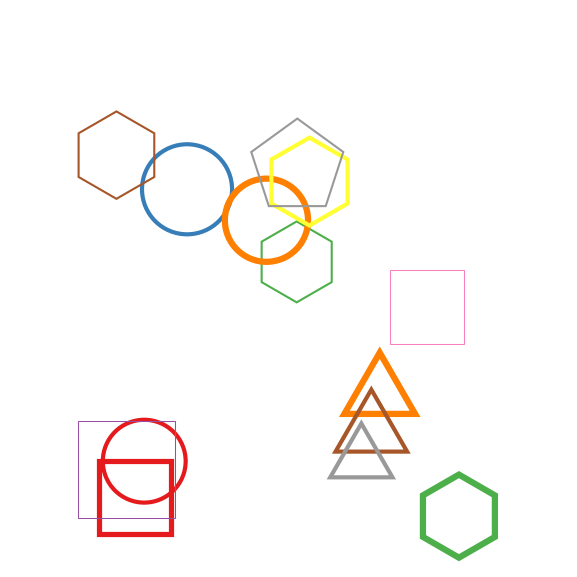[{"shape": "square", "thickness": 2.5, "radius": 0.31, "center": [0.234, 0.137]}, {"shape": "circle", "thickness": 2, "radius": 0.36, "center": [0.25, 0.201]}, {"shape": "circle", "thickness": 2, "radius": 0.39, "center": [0.324, 0.671]}, {"shape": "hexagon", "thickness": 1, "radius": 0.35, "center": [0.514, 0.546]}, {"shape": "hexagon", "thickness": 3, "radius": 0.36, "center": [0.795, 0.105]}, {"shape": "square", "thickness": 0.5, "radius": 0.42, "center": [0.219, 0.186]}, {"shape": "triangle", "thickness": 3, "radius": 0.35, "center": [0.658, 0.318]}, {"shape": "circle", "thickness": 3, "radius": 0.36, "center": [0.461, 0.618]}, {"shape": "hexagon", "thickness": 2, "radius": 0.38, "center": [0.536, 0.685]}, {"shape": "hexagon", "thickness": 1, "radius": 0.38, "center": [0.202, 0.731]}, {"shape": "triangle", "thickness": 2, "radius": 0.36, "center": [0.643, 0.253]}, {"shape": "square", "thickness": 0.5, "radius": 0.32, "center": [0.739, 0.467]}, {"shape": "triangle", "thickness": 2, "radius": 0.31, "center": [0.626, 0.204]}, {"shape": "pentagon", "thickness": 1, "radius": 0.42, "center": [0.515, 0.71]}]